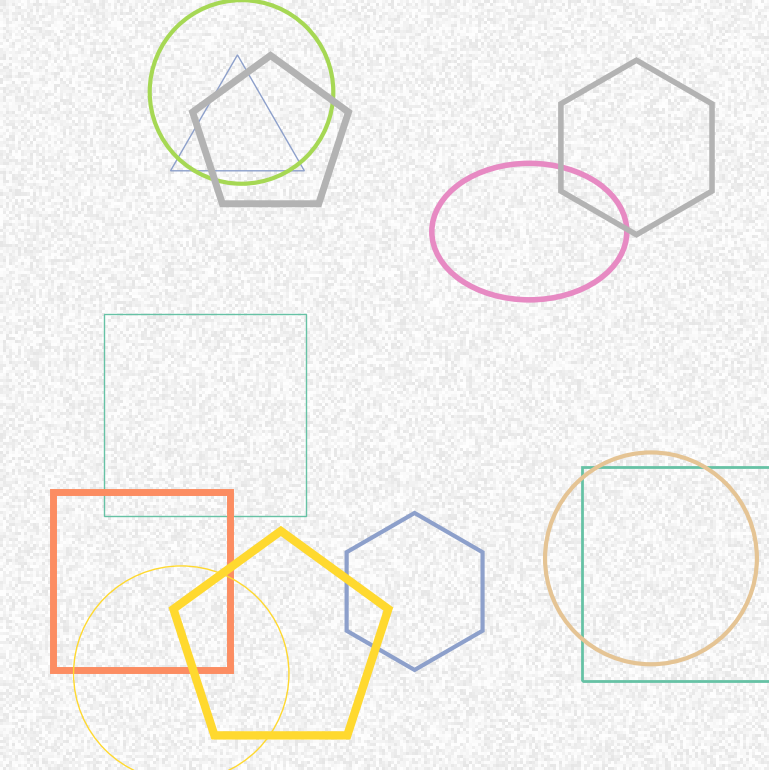[{"shape": "square", "thickness": 0.5, "radius": 0.66, "center": [0.266, 0.461]}, {"shape": "square", "thickness": 1, "radius": 0.69, "center": [0.895, 0.255]}, {"shape": "square", "thickness": 2.5, "radius": 0.58, "center": [0.184, 0.246]}, {"shape": "triangle", "thickness": 0.5, "radius": 0.5, "center": [0.308, 0.828]}, {"shape": "hexagon", "thickness": 1.5, "radius": 0.51, "center": [0.538, 0.232]}, {"shape": "oval", "thickness": 2, "radius": 0.63, "center": [0.687, 0.699]}, {"shape": "circle", "thickness": 1.5, "radius": 0.6, "center": [0.314, 0.881]}, {"shape": "circle", "thickness": 0.5, "radius": 0.7, "center": [0.235, 0.125]}, {"shape": "pentagon", "thickness": 3, "radius": 0.73, "center": [0.365, 0.164]}, {"shape": "circle", "thickness": 1.5, "radius": 0.69, "center": [0.845, 0.275]}, {"shape": "pentagon", "thickness": 2.5, "radius": 0.53, "center": [0.351, 0.822]}, {"shape": "hexagon", "thickness": 2, "radius": 0.57, "center": [0.827, 0.808]}]